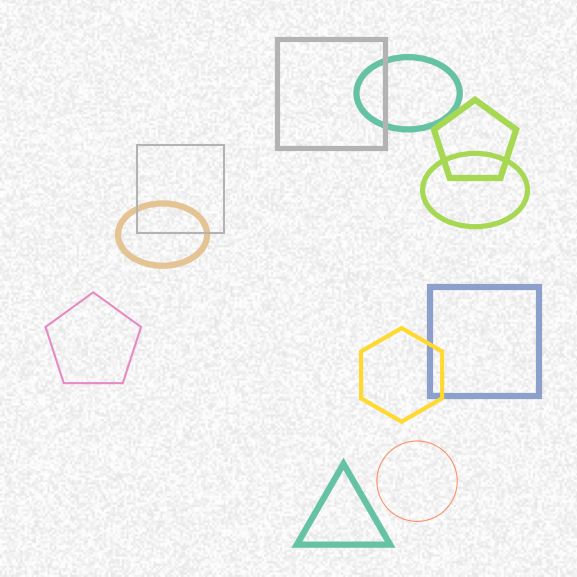[{"shape": "triangle", "thickness": 3, "radius": 0.47, "center": [0.595, 0.103]}, {"shape": "oval", "thickness": 3, "radius": 0.45, "center": [0.707, 0.838]}, {"shape": "circle", "thickness": 0.5, "radius": 0.35, "center": [0.722, 0.166]}, {"shape": "square", "thickness": 3, "radius": 0.47, "center": [0.839, 0.407]}, {"shape": "pentagon", "thickness": 1, "radius": 0.43, "center": [0.162, 0.406]}, {"shape": "oval", "thickness": 2.5, "radius": 0.45, "center": [0.823, 0.67]}, {"shape": "pentagon", "thickness": 3, "radius": 0.37, "center": [0.823, 0.752]}, {"shape": "hexagon", "thickness": 2, "radius": 0.41, "center": [0.695, 0.35]}, {"shape": "oval", "thickness": 3, "radius": 0.39, "center": [0.282, 0.593]}, {"shape": "square", "thickness": 2.5, "radius": 0.47, "center": [0.573, 0.837]}, {"shape": "square", "thickness": 1, "radius": 0.38, "center": [0.313, 0.672]}]